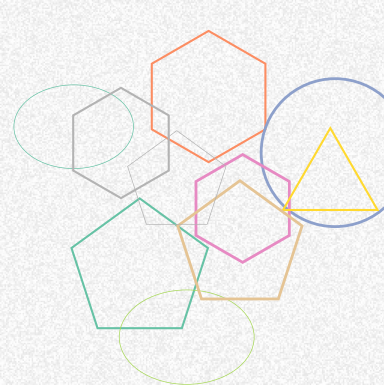[{"shape": "oval", "thickness": 0.5, "radius": 0.78, "center": [0.191, 0.671]}, {"shape": "pentagon", "thickness": 1.5, "radius": 0.93, "center": [0.363, 0.298]}, {"shape": "hexagon", "thickness": 1.5, "radius": 0.85, "center": [0.542, 0.749]}, {"shape": "circle", "thickness": 2, "radius": 0.96, "center": [0.87, 0.604]}, {"shape": "hexagon", "thickness": 2, "radius": 0.7, "center": [0.63, 0.459]}, {"shape": "oval", "thickness": 0.5, "radius": 0.88, "center": [0.485, 0.124]}, {"shape": "triangle", "thickness": 1.5, "radius": 0.71, "center": [0.858, 0.525]}, {"shape": "pentagon", "thickness": 2, "radius": 0.85, "center": [0.623, 0.361]}, {"shape": "pentagon", "thickness": 0.5, "radius": 0.67, "center": [0.459, 0.526]}, {"shape": "hexagon", "thickness": 1.5, "radius": 0.72, "center": [0.314, 0.629]}]